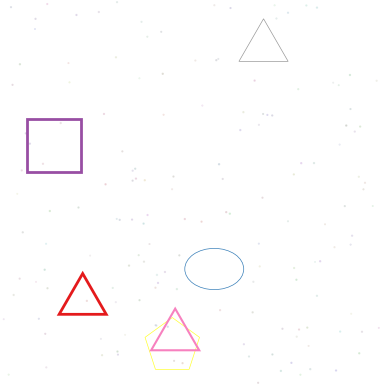[{"shape": "triangle", "thickness": 2, "radius": 0.35, "center": [0.215, 0.219]}, {"shape": "oval", "thickness": 0.5, "radius": 0.38, "center": [0.557, 0.301]}, {"shape": "square", "thickness": 2, "radius": 0.35, "center": [0.141, 0.623]}, {"shape": "pentagon", "thickness": 0.5, "radius": 0.37, "center": [0.447, 0.101]}, {"shape": "triangle", "thickness": 1.5, "radius": 0.36, "center": [0.455, 0.126]}, {"shape": "triangle", "thickness": 0.5, "radius": 0.37, "center": [0.685, 0.877]}]